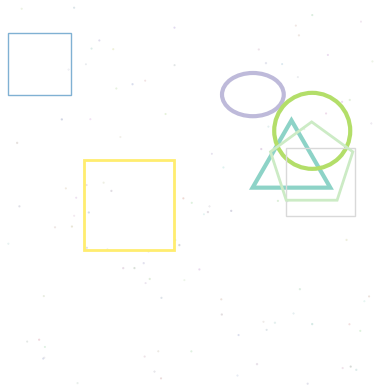[{"shape": "triangle", "thickness": 3, "radius": 0.58, "center": [0.757, 0.571]}, {"shape": "oval", "thickness": 3, "radius": 0.4, "center": [0.657, 0.754]}, {"shape": "square", "thickness": 1, "radius": 0.41, "center": [0.102, 0.834]}, {"shape": "circle", "thickness": 3, "radius": 0.49, "center": [0.811, 0.66]}, {"shape": "square", "thickness": 1, "radius": 0.44, "center": [0.833, 0.527]}, {"shape": "pentagon", "thickness": 2, "radius": 0.56, "center": [0.81, 0.571]}, {"shape": "square", "thickness": 2, "radius": 0.58, "center": [0.335, 0.468]}]